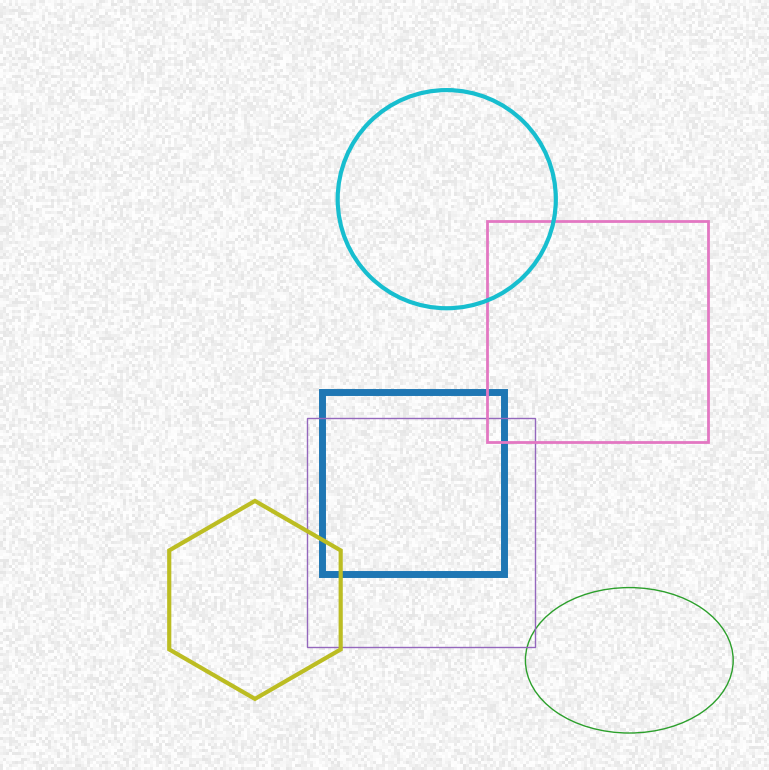[{"shape": "square", "thickness": 2.5, "radius": 0.59, "center": [0.536, 0.373]}, {"shape": "oval", "thickness": 0.5, "radius": 0.67, "center": [0.817, 0.142]}, {"shape": "square", "thickness": 0.5, "radius": 0.74, "center": [0.547, 0.308]}, {"shape": "square", "thickness": 1, "radius": 0.72, "center": [0.775, 0.57]}, {"shape": "hexagon", "thickness": 1.5, "radius": 0.64, "center": [0.331, 0.221]}, {"shape": "circle", "thickness": 1.5, "radius": 0.71, "center": [0.58, 0.741]}]